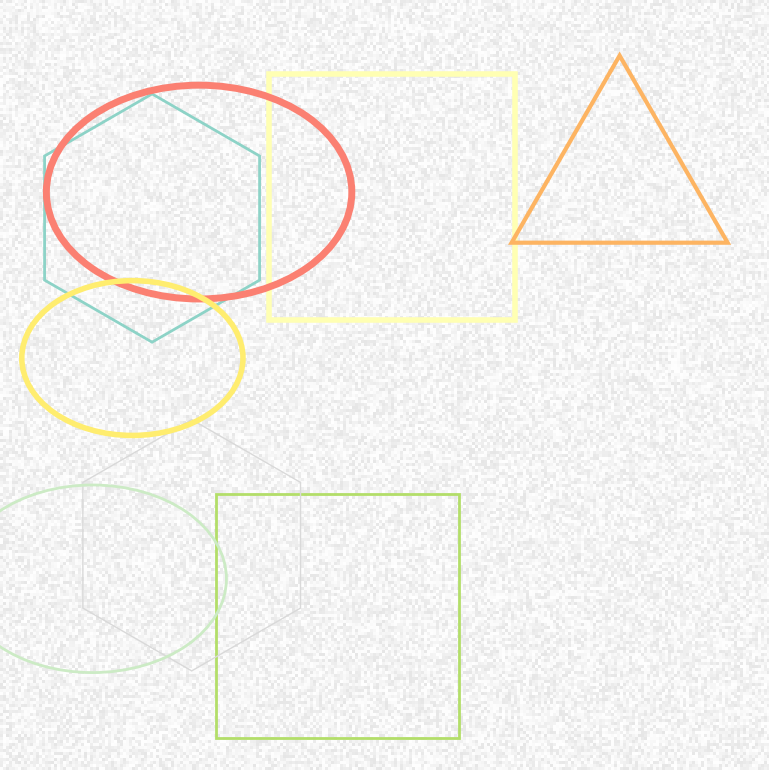[{"shape": "hexagon", "thickness": 1, "radius": 0.81, "center": [0.198, 0.717]}, {"shape": "square", "thickness": 2, "radius": 0.8, "center": [0.509, 0.744]}, {"shape": "oval", "thickness": 2.5, "radius": 0.99, "center": [0.259, 0.751]}, {"shape": "triangle", "thickness": 1.5, "radius": 0.81, "center": [0.805, 0.766]}, {"shape": "square", "thickness": 1, "radius": 0.79, "center": [0.438, 0.2]}, {"shape": "hexagon", "thickness": 0.5, "radius": 0.82, "center": [0.249, 0.292]}, {"shape": "oval", "thickness": 1, "radius": 0.87, "center": [0.12, 0.248]}, {"shape": "oval", "thickness": 2, "radius": 0.72, "center": [0.172, 0.535]}]